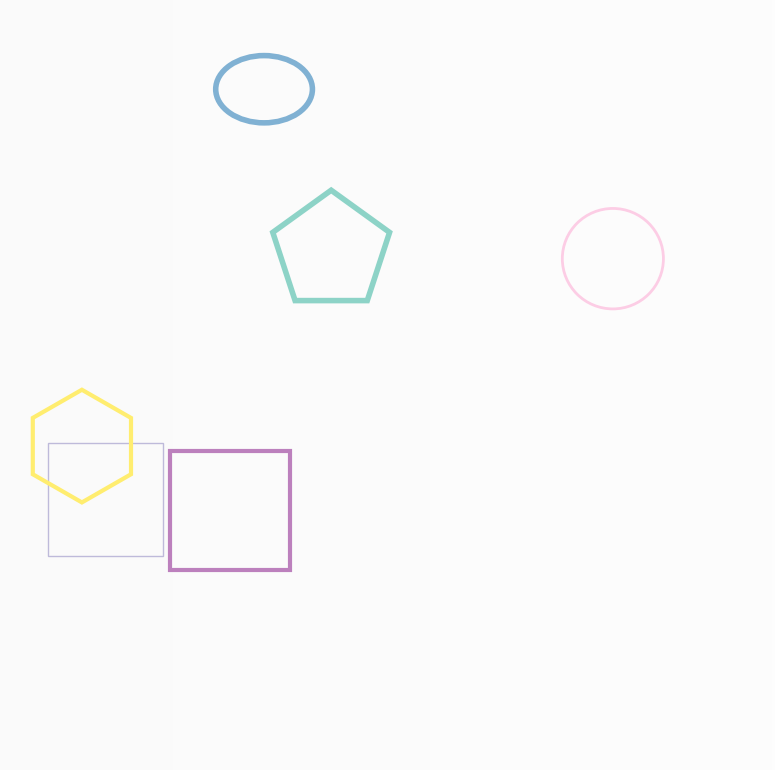[{"shape": "pentagon", "thickness": 2, "radius": 0.4, "center": [0.427, 0.674]}, {"shape": "square", "thickness": 0.5, "radius": 0.37, "center": [0.136, 0.351]}, {"shape": "oval", "thickness": 2, "radius": 0.31, "center": [0.341, 0.884]}, {"shape": "circle", "thickness": 1, "radius": 0.33, "center": [0.791, 0.664]}, {"shape": "square", "thickness": 1.5, "radius": 0.39, "center": [0.297, 0.338]}, {"shape": "hexagon", "thickness": 1.5, "radius": 0.37, "center": [0.106, 0.421]}]